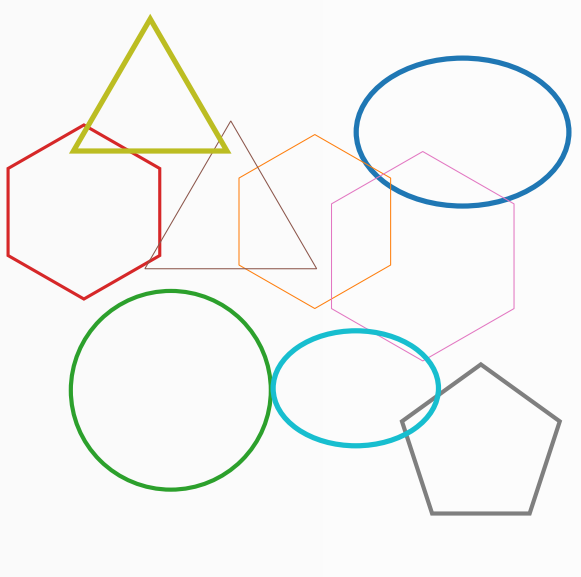[{"shape": "oval", "thickness": 2.5, "radius": 0.91, "center": [0.796, 0.77]}, {"shape": "hexagon", "thickness": 0.5, "radius": 0.75, "center": [0.542, 0.616]}, {"shape": "circle", "thickness": 2, "radius": 0.86, "center": [0.294, 0.323]}, {"shape": "hexagon", "thickness": 1.5, "radius": 0.75, "center": [0.144, 0.632]}, {"shape": "triangle", "thickness": 0.5, "radius": 0.85, "center": [0.397, 0.619]}, {"shape": "hexagon", "thickness": 0.5, "radius": 0.91, "center": [0.727, 0.555]}, {"shape": "pentagon", "thickness": 2, "radius": 0.71, "center": [0.827, 0.225]}, {"shape": "triangle", "thickness": 2.5, "radius": 0.76, "center": [0.258, 0.814]}, {"shape": "oval", "thickness": 2.5, "radius": 0.71, "center": [0.612, 0.327]}]